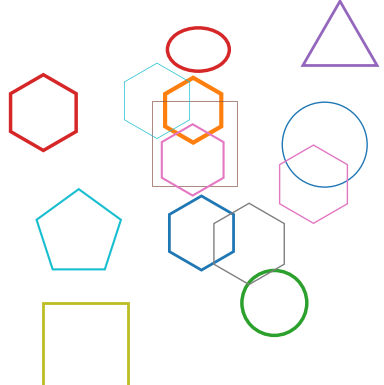[{"shape": "circle", "thickness": 1, "radius": 0.55, "center": [0.843, 0.624]}, {"shape": "hexagon", "thickness": 2, "radius": 0.48, "center": [0.523, 0.395]}, {"shape": "hexagon", "thickness": 3, "radius": 0.42, "center": [0.502, 0.714]}, {"shape": "circle", "thickness": 2.5, "radius": 0.42, "center": [0.713, 0.213]}, {"shape": "oval", "thickness": 2.5, "radius": 0.4, "center": [0.515, 0.871]}, {"shape": "hexagon", "thickness": 2.5, "radius": 0.49, "center": [0.113, 0.708]}, {"shape": "triangle", "thickness": 2, "radius": 0.56, "center": [0.883, 0.886]}, {"shape": "square", "thickness": 0.5, "radius": 0.55, "center": [0.506, 0.627]}, {"shape": "hexagon", "thickness": 1.5, "radius": 0.46, "center": [0.5, 0.585]}, {"shape": "hexagon", "thickness": 1, "radius": 0.51, "center": [0.814, 0.522]}, {"shape": "hexagon", "thickness": 1, "radius": 0.53, "center": [0.647, 0.367]}, {"shape": "square", "thickness": 2, "radius": 0.55, "center": [0.221, 0.102]}, {"shape": "pentagon", "thickness": 1.5, "radius": 0.58, "center": [0.205, 0.394]}, {"shape": "hexagon", "thickness": 0.5, "radius": 0.49, "center": [0.408, 0.738]}]